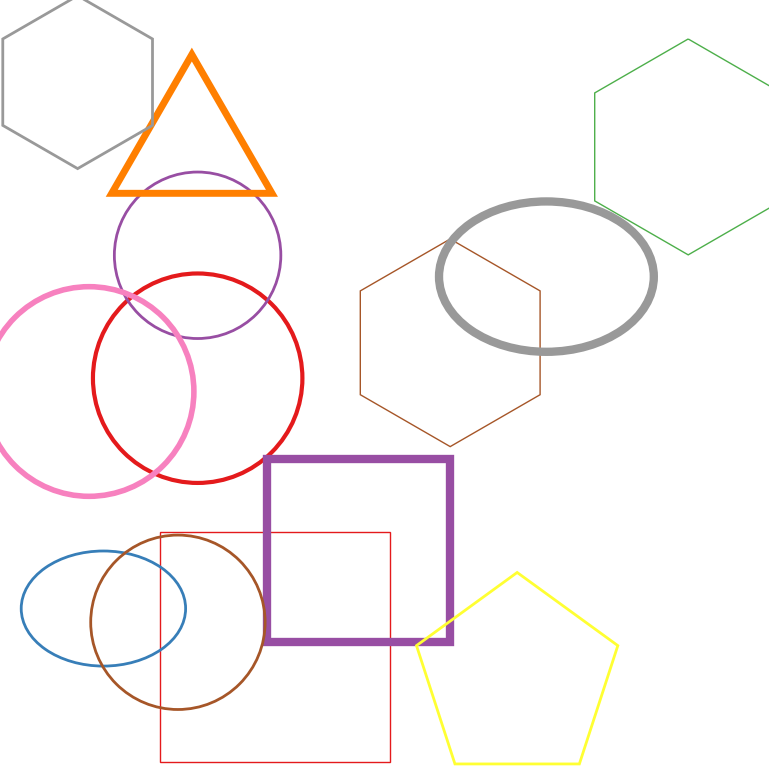[{"shape": "square", "thickness": 0.5, "radius": 0.75, "center": [0.357, 0.16]}, {"shape": "circle", "thickness": 1.5, "radius": 0.68, "center": [0.257, 0.509]}, {"shape": "oval", "thickness": 1, "radius": 0.53, "center": [0.134, 0.21]}, {"shape": "hexagon", "thickness": 0.5, "radius": 0.7, "center": [0.894, 0.809]}, {"shape": "square", "thickness": 3, "radius": 0.59, "center": [0.466, 0.285]}, {"shape": "circle", "thickness": 1, "radius": 0.54, "center": [0.257, 0.668]}, {"shape": "triangle", "thickness": 2.5, "radius": 0.6, "center": [0.249, 0.809]}, {"shape": "pentagon", "thickness": 1, "radius": 0.69, "center": [0.672, 0.119]}, {"shape": "circle", "thickness": 1, "radius": 0.57, "center": [0.231, 0.192]}, {"shape": "hexagon", "thickness": 0.5, "radius": 0.67, "center": [0.585, 0.555]}, {"shape": "circle", "thickness": 2, "radius": 0.68, "center": [0.116, 0.492]}, {"shape": "oval", "thickness": 3, "radius": 0.7, "center": [0.71, 0.641]}, {"shape": "hexagon", "thickness": 1, "radius": 0.56, "center": [0.101, 0.893]}]